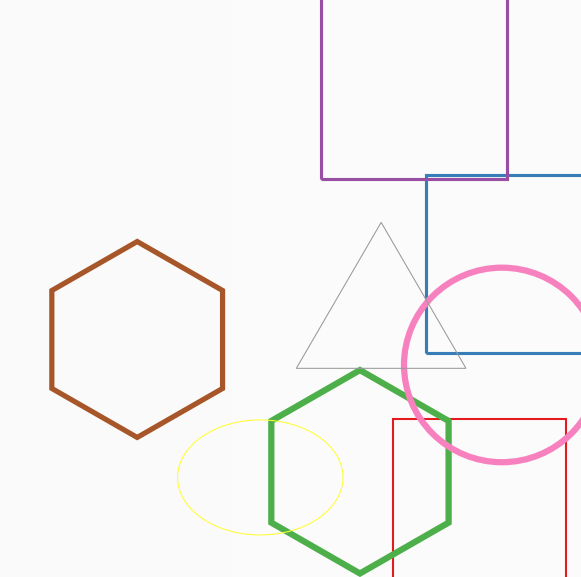[{"shape": "square", "thickness": 1, "radius": 0.74, "center": [0.825, 0.125]}, {"shape": "square", "thickness": 1.5, "radius": 0.77, "center": [0.887, 0.543]}, {"shape": "hexagon", "thickness": 3, "radius": 0.88, "center": [0.619, 0.182]}, {"shape": "square", "thickness": 1.5, "radius": 0.8, "center": [0.712, 0.849]}, {"shape": "oval", "thickness": 0.5, "radius": 0.71, "center": [0.448, 0.172]}, {"shape": "hexagon", "thickness": 2.5, "radius": 0.85, "center": [0.236, 0.411]}, {"shape": "circle", "thickness": 3, "radius": 0.84, "center": [0.864, 0.367]}, {"shape": "triangle", "thickness": 0.5, "radius": 0.84, "center": [0.656, 0.446]}]